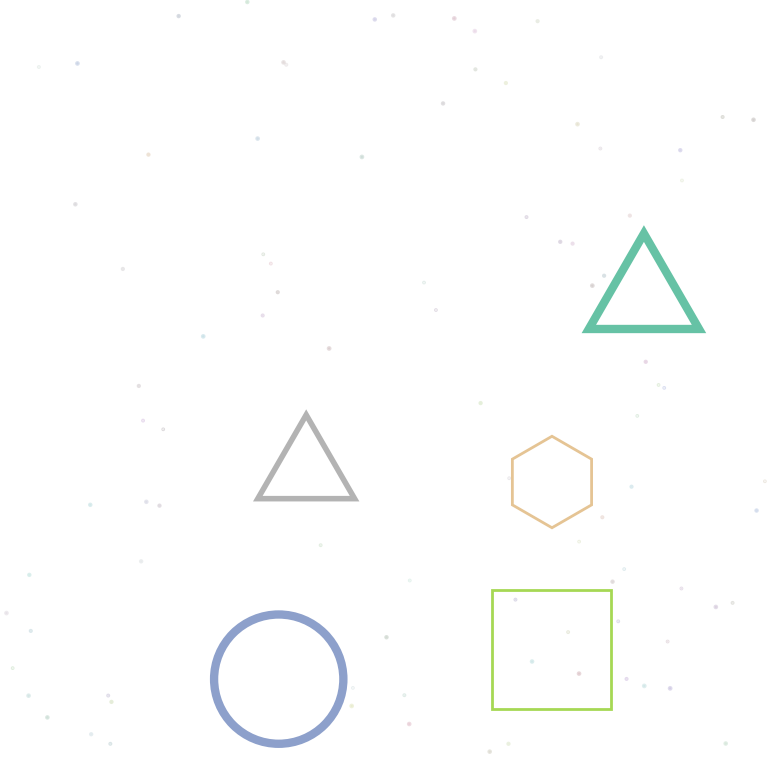[{"shape": "triangle", "thickness": 3, "radius": 0.41, "center": [0.836, 0.614]}, {"shape": "circle", "thickness": 3, "radius": 0.42, "center": [0.362, 0.118]}, {"shape": "square", "thickness": 1, "radius": 0.39, "center": [0.716, 0.157]}, {"shape": "hexagon", "thickness": 1, "radius": 0.3, "center": [0.717, 0.374]}, {"shape": "triangle", "thickness": 2, "radius": 0.36, "center": [0.398, 0.389]}]